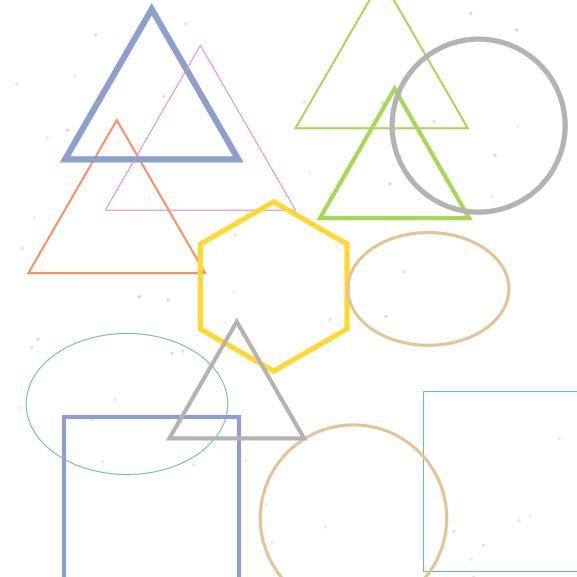[{"shape": "oval", "thickness": 0.5, "radius": 0.87, "center": [0.22, 0.3]}, {"shape": "square", "thickness": 0.5, "radius": 0.78, "center": [0.888, 0.166]}, {"shape": "triangle", "thickness": 1, "radius": 0.88, "center": [0.202, 0.615]}, {"shape": "triangle", "thickness": 3, "radius": 0.87, "center": [0.263, 0.81]}, {"shape": "square", "thickness": 2, "radius": 0.76, "center": [0.263, 0.125]}, {"shape": "triangle", "thickness": 0.5, "radius": 0.95, "center": [0.347, 0.73]}, {"shape": "triangle", "thickness": 2, "radius": 0.75, "center": [0.683, 0.696]}, {"shape": "triangle", "thickness": 1, "radius": 0.86, "center": [0.661, 0.863]}, {"shape": "hexagon", "thickness": 2.5, "radius": 0.73, "center": [0.474, 0.503]}, {"shape": "oval", "thickness": 1.5, "radius": 0.7, "center": [0.742, 0.499]}, {"shape": "circle", "thickness": 1.5, "radius": 0.81, "center": [0.612, 0.102]}, {"shape": "triangle", "thickness": 2, "radius": 0.67, "center": [0.41, 0.307]}, {"shape": "circle", "thickness": 2.5, "radius": 0.75, "center": [0.829, 0.782]}]